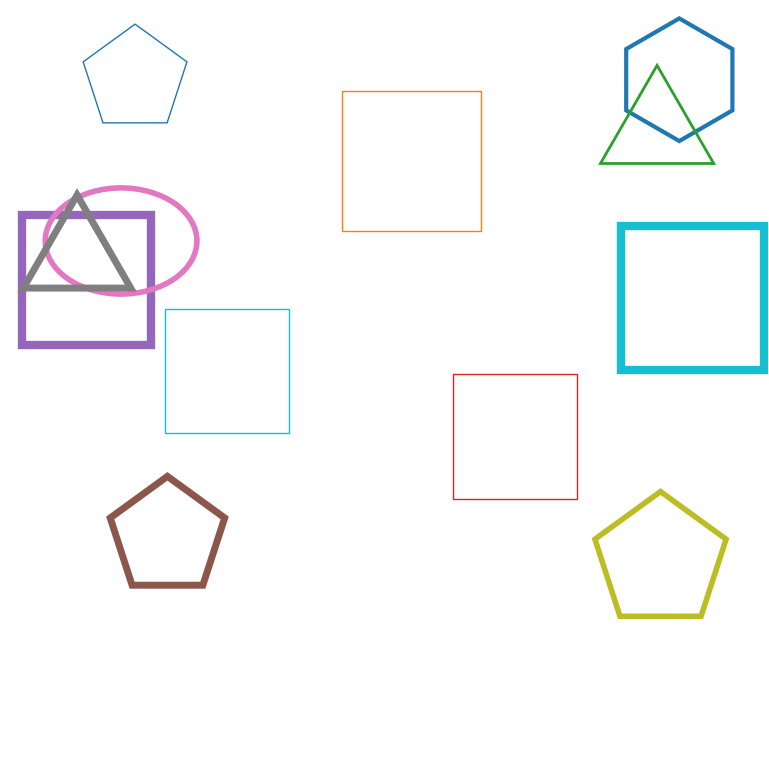[{"shape": "pentagon", "thickness": 0.5, "radius": 0.35, "center": [0.175, 0.898]}, {"shape": "hexagon", "thickness": 1.5, "radius": 0.4, "center": [0.882, 0.896]}, {"shape": "square", "thickness": 0.5, "radius": 0.45, "center": [0.534, 0.791]}, {"shape": "triangle", "thickness": 1, "radius": 0.42, "center": [0.853, 0.83]}, {"shape": "square", "thickness": 0.5, "radius": 0.4, "center": [0.669, 0.433]}, {"shape": "square", "thickness": 3, "radius": 0.42, "center": [0.112, 0.636]}, {"shape": "pentagon", "thickness": 2.5, "radius": 0.39, "center": [0.217, 0.303]}, {"shape": "oval", "thickness": 2, "radius": 0.49, "center": [0.157, 0.687]}, {"shape": "triangle", "thickness": 2.5, "radius": 0.4, "center": [0.1, 0.666]}, {"shape": "pentagon", "thickness": 2, "radius": 0.45, "center": [0.858, 0.272]}, {"shape": "square", "thickness": 3, "radius": 0.47, "center": [0.899, 0.613]}, {"shape": "square", "thickness": 0.5, "radius": 0.4, "center": [0.295, 0.518]}]